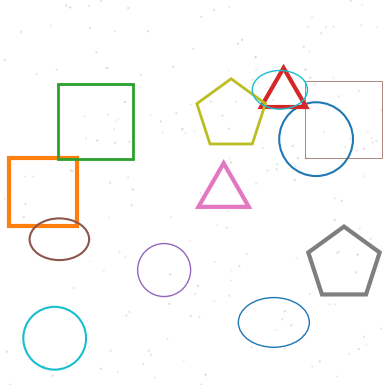[{"shape": "circle", "thickness": 1.5, "radius": 0.48, "center": [0.821, 0.639]}, {"shape": "oval", "thickness": 1, "radius": 0.46, "center": [0.711, 0.163]}, {"shape": "square", "thickness": 3, "radius": 0.44, "center": [0.112, 0.501]}, {"shape": "square", "thickness": 2, "radius": 0.49, "center": [0.247, 0.684]}, {"shape": "triangle", "thickness": 3, "radius": 0.34, "center": [0.737, 0.756]}, {"shape": "circle", "thickness": 1, "radius": 0.34, "center": [0.426, 0.299]}, {"shape": "oval", "thickness": 1.5, "radius": 0.39, "center": [0.154, 0.379]}, {"shape": "square", "thickness": 0.5, "radius": 0.5, "center": [0.893, 0.689]}, {"shape": "triangle", "thickness": 3, "radius": 0.38, "center": [0.581, 0.5]}, {"shape": "pentagon", "thickness": 3, "radius": 0.49, "center": [0.893, 0.314]}, {"shape": "pentagon", "thickness": 2, "radius": 0.47, "center": [0.6, 0.702]}, {"shape": "oval", "thickness": 1, "radius": 0.36, "center": [0.727, 0.767]}, {"shape": "circle", "thickness": 1.5, "radius": 0.41, "center": [0.142, 0.121]}]